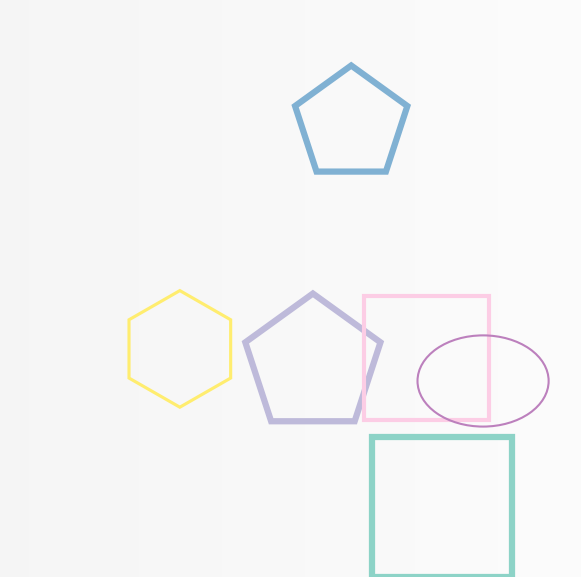[{"shape": "square", "thickness": 3, "radius": 0.6, "center": [0.761, 0.121]}, {"shape": "pentagon", "thickness": 3, "radius": 0.61, "center": [0.538, 0.369]}, {"shape": "pentagon", "thickness": 3, "radius": 0.51, "center": [0.604, 0.784]}, {"shape": "square", "thickness": 2, "radius": 0.54, "center": [0.734, 0.38]}, {"shape": "oval", "thickness": 1, "radius": 0.56, "center": [0.831, 0.339]}, {"shape": "hexagon", "thickness": 1.5, "radius": 0.5, "center": [0.309, 0.395]}]